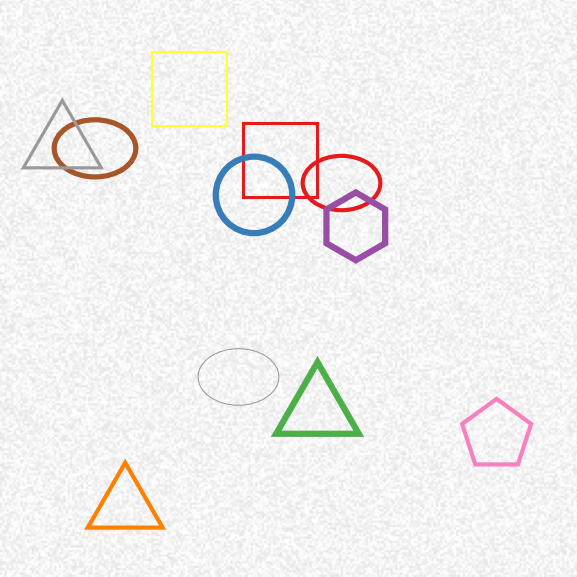[{"shape": "oval", "thickness": 2, "radius": 0.34, "center": [0.591, 0.682]}, {"shape": "square", "thickness": 1.5, "radius": 0.32, "center": [0.484, 0.722]}, {"shape": "circle", "thickness": 3, "radius": 0.33, "center": [0.44, 0.662]}, {"shape": "triangle", "thickness": 3, "radius": 0.41, "center": [0.55, 0.289]}, {"shape": "hexagon", "thickness": 3, "radius": 0.29, "center": [0.616, 0.607]}, {"shape": "triangle", "thickness": 2, "radius": 0.37, "center": [0.217, 0.123]}, {"shape": "square", "thickness": 1, "radius": 0.32, "center": [0.328, 0.845]}, {"shape": "oval", "thickness": 2.5, "radius": 0.35, "center": [0.165, 0.742]}, {"shape": "pentagon", "thickness": 2, "radius": 0.31, "center": [0.86, 0.246]}, {"shape": "triangle", "thickness": 1.5, "radius": 0.39, "center": [0.108, 0.747]}, {"shape": "oval", "thickness": 0.5, "radius": 0.35, "center": [0.413, 0.346]}]